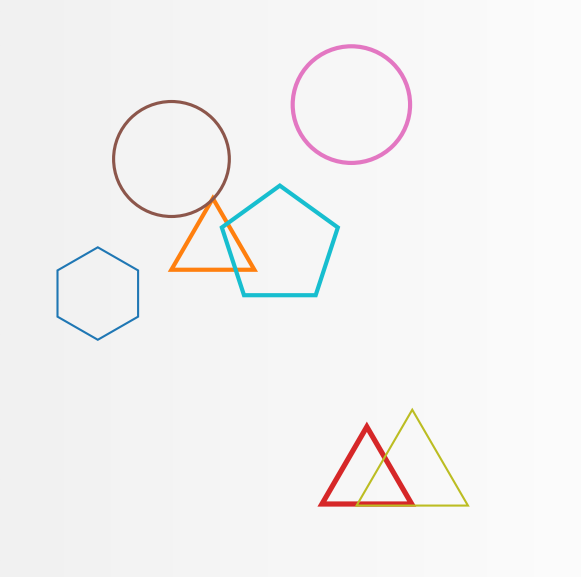[{"shape": "hexagon", "thickness": 1, "radius": 0.4, "center": [0.168, 0.491]}, {"shape": "triangle", "thickness": 2, "radius": 0.41, "center": [0.366, 0.573]}, {"shape": "triangle", "thickness": 2.5, "radius": 0.45, "center": [0.631, 0.171]}, {"shape": "circle", "thickness": 1.5, "radius": 0.5, "center": [0.295, 0.724]}, {"shape": "circle", "thickness": 2, "radius": 0.5, "center": [0.605, 0.818]}, {"shape": "triangle", "thickness": 1, "radius": 0.55, "center": [0.709, 0.179]}, {"shape": "pentagon", "thickness": 2, "radius": 0.52, "center": [0.481, 0.573]}]